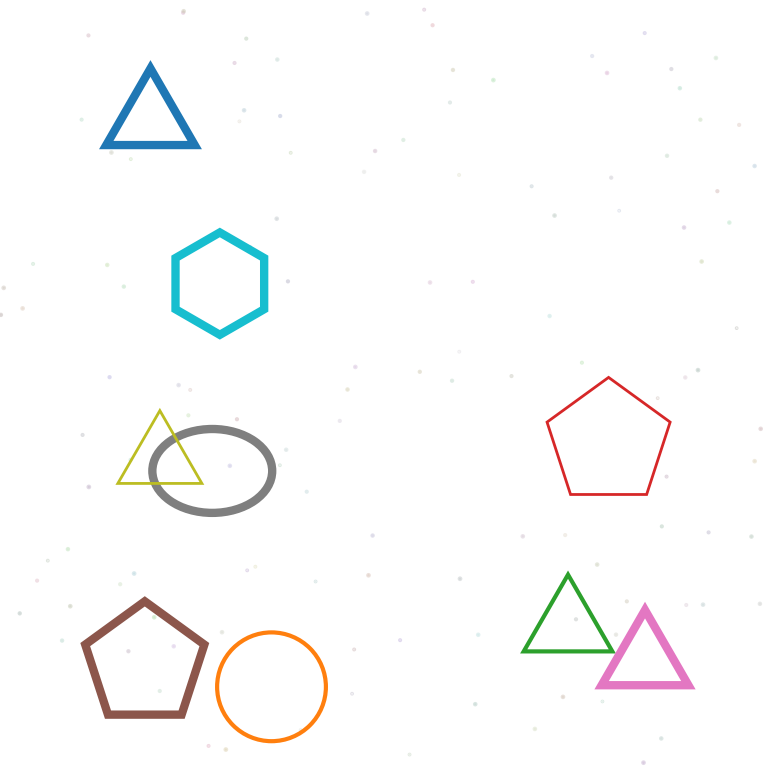[{"shape": "triangle", "thickness": 3, "radius": 0.33, "center": [0.195, 0.845]}, {"shape": "circle", "thickness": 1.5, "radius": 0.35, "center": [0.353, 0.108]}, {"shape": "triangle", "thickness": 1.5, "radius": 0.33, "center": [0.738, 0.187]}, {"shape": "pentagon", "thickness": 1, "radius": 0.42, "center": [0.79, 0.426]}, {"shape": "pentagon", "thickness": 3, "radius": 0.41, "center": [0.188, 0.138]}, {"shape": "triangle", "thickness": 3, "radius": 0.33, "center": [0.838, 0.143]}, {"shape": "oval", "thickness": 3, "radius": 0.39, "center": [0.276, 0.388]}, {"shape": "triangle", "thickness": 1, "radius": 0.32, "center": [0.208, 0.404]}, {"shape": "hexagon", "thickness": 3, "radius": 0.33, "center": [0.285, 0.632]}]